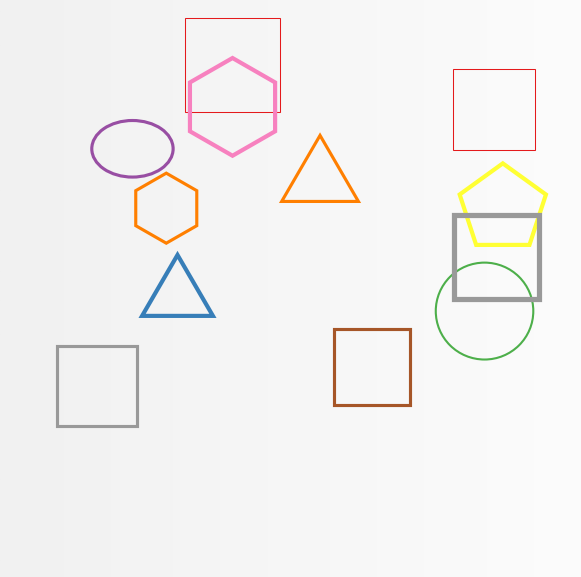[{"shape": "square", "thickness": 0.5, "radius": 0.41, "center": [0.4, 0.887]}, {"shape": "square", "thickness": 0.5, "radius": 0.35, "center": [0.849, 0.809]}, {"shape": "triangle", "thickness": 2, "radius": 0.35, "center": [0.305, 0.487]}, {"shape": "circle", "thickness": 1, "radius": 0.42, "center": [0.834, 0.46]}, {"shape": "oval", "thickness": 1.5, "radius": 0.35, "center": [0.228, 0.741]}, {"shape": "triangle", "thickness": 1.5, "radius": 0.38, "center": [0.551, 0.688]}, {"shape": "hexagon", "thickness": 1.5, "radius": 0.3, "center": [0.286, 0.639]}, {"shape": "pentagon", "thickness": 2, "radius": 0.39, "center": [0.865, 0.638]}, {"shape": "square", "thickness": 1.5, "radius": 0.33, "center": [0.64, 0.364]}, {"shape": "hexagon", "thickness": 2, "radius": 0.42, "center": [0.4, 0.814]}, {"shape": "square", "thickness": 2.5, "radius": 0.36, "center": [0.854, 0.555]}, {"shape": "square", "thickness": 1.5, "radius": 0.35, "center": [0.167, 0.331]}]